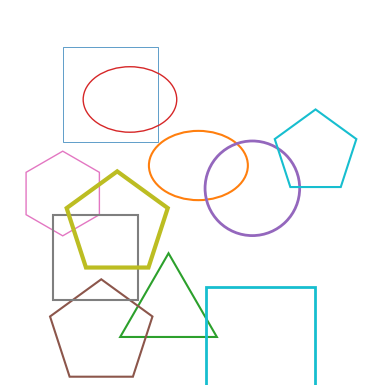[{"shape": "square", "thickness": 0.5, "radius": 0.62, "center": [0.286, 0.754]}, {"shape": "oval", "thickness": 1.5, "radius": 0.64, "center": [0.515, 0.57]}, {"shape": "triangle", "thickness": 1.5, "radius": 0.72, "center": [0.438, 0.197]}, {"shape": "oval", "thickness": 1, "radius": 0.61, "center": [0.338, 0.742]}, {"shape": "circle", "thickness": 2, "radius": 0.61, "center": [0.655, 0.511]}, {"shape": "pentagon", "thickness": 1.5, "radius": 0.7, "center": [0.263, 0.135]}, {"shape": "hexagon", "thickness": 1, "radius": 0.55, "center": [0.163, 0.497]}, {"shape": "square", "thickness": 1.5, "radius": 0.55, "center": [0.249, 0.33]}, {"shape": "pentagon", "thickness": 3, "radius": 0.69, "center": [0.304, 0.417]}, {"shape": "pentagon", "thickness": 1.5, "radius": 0.56, "center": [0.82, 0.604]}, {"shape": "square", "thickness": 2, "radius": 0.71, "center": [0.676, 0.114]}]